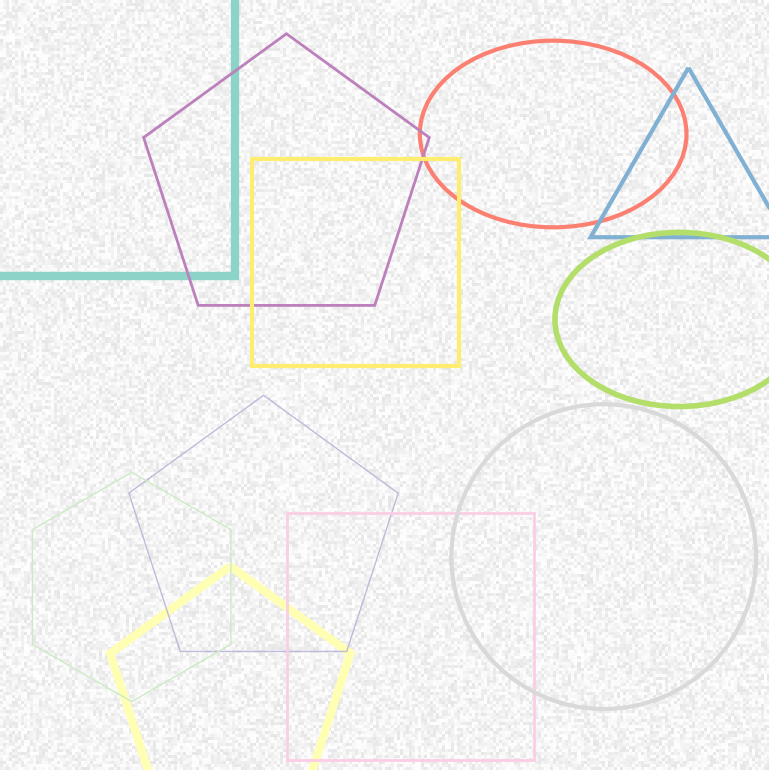[{"shape": "square", "thickness": 3, "radius": 0.94, "center": [0.116, 0.83]}, {"shape": "pentagon", "thickness": 3, "radius": 0.82, "center": [0.299, 0.101]}, {"shape": "pentagon", "thickness": 0.5, "radius": 0.92, "center": [0.342, 0.303]}, {"shape": "oval", "thickness": 1.5, "radius": 0.87, "center": [0.718, 0.826]}, {"shape": "triangle", "thickness": 1.5, "radius": 0.73, "center": [0.894, 0.765]}, {"shape": "oval", "thickness": 2, "radius": 0.81, "center": [0.882, 0.585]}, {"shape": "square", "thickness": 1, "radius": 0.8, "center": [0.533, 0.174]}, {"shape": "circle", "thickness": 1.5, "radius": 0.99, "center": [0.784, 0.277]}, {"shape": "pentagon", "thickness": 1, "radius": 0.98, "center": [0.372, 0.761]}, {"shape": "hexagon", "thickness": 0.5, "radius": 0.74, "center": [0.171, 0.238]}, {"shape": "square", "thickness": 1.5, "radius": 0.67, "center": [0.462, 0.659]}]